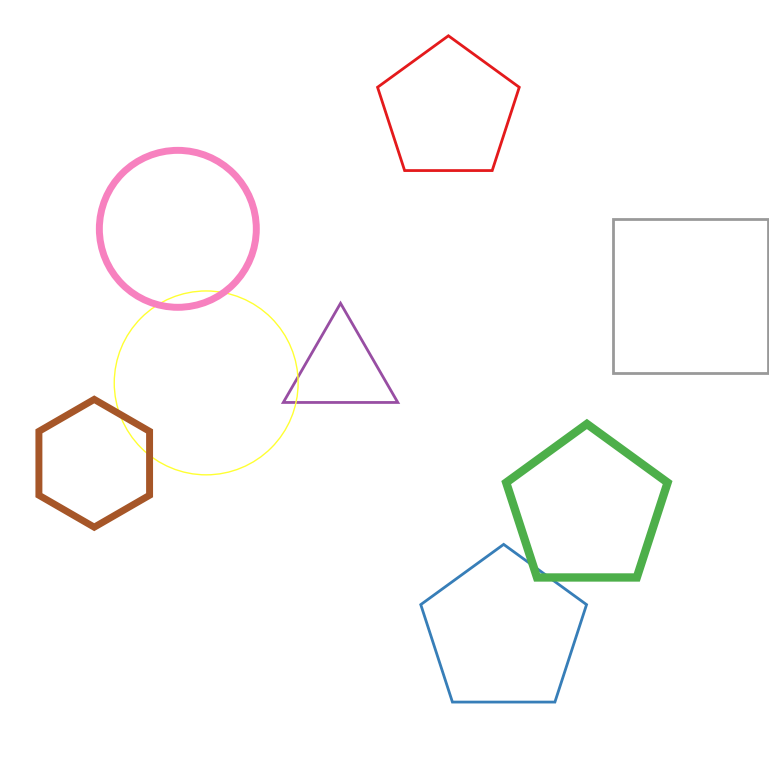[{"shape": "pentagon", "thickness": 1, "radius": 0.48, "center": [0.582, 0.857]}, {"shape": "pentagon", "thickness": 1, "radius": 0.57, "center": [0.654, 0.18]}, {"shape": "pentagon", "thickness": 3, "radius": 0.55, "center": [0.762, 0.339]}, {"shape": "triangle", "thickness": 1, "radius": 0.43, "center": [0.442, 0.52]}, {"shape": "circle", "thickness": 0.5, "radius": 0.6, "center": [0.268, 0.503]}, {"shape": "hexagon", "thickness": 2.5, "radius": 0.41, "center": [0.122, 0.398]}, {"shape": "circle", "thickness": 2.5, "radius": 0.51, "center": [0.231, 0.703]}, {"shape": "square", "thickness": 1, "radius": 0.5, "center": [0.897, 0.615]}]